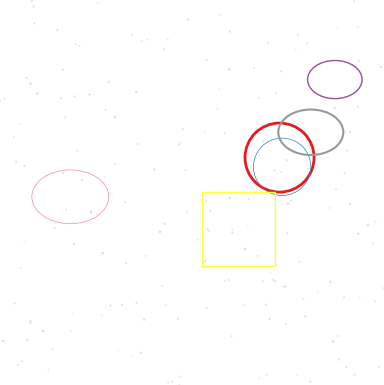[{"shape": "circle", "thickness": 2, "radius": 0.45, "center": [0.726, 0.591]}, {"shape": "circle", "thickness": 0.5, "radius": 0.37, "center": [0.733, 0.567]}, {"shape": "oval", "thickness": 1, "radius": 0.35, "center": [0.87, 0.793]}, {"shape": "square", "thickness": 1, "radius": 0.48, "center": [0.619, 0.405]}, {"shape": "oval", "thickness": 0.5, "radius": 0.5, "center": [0.183, 0.489]}, {"shape": "oval", "thickness": 1.5, "radius": 0.42, "center": [0.807, 0.656]}]